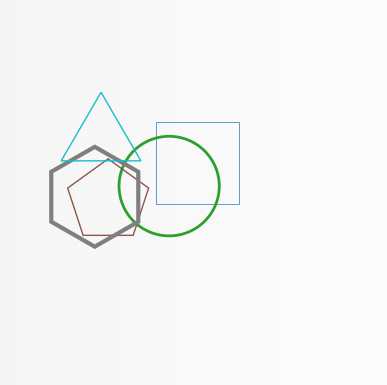[{"shape": "square", "thickness": 0.5, "radius": 0.53, "center": [0.51, 0.576]}, {"shape": "circle", "thickness": 2, "radius": 0.65, "center": [0.437, 0.517]}, {"shape": "pentagon", "thickness": 1, "radius": 0.55, "center": [0.279, 0.478]}, {"shape": "hexagon", "thickness": 3, "radius": 0.65, "center": [0.245, 0.489]}, {"shape": "triangle", "thickness": 1, "radius": 0.59, "center": [0.261, 0.642]}]